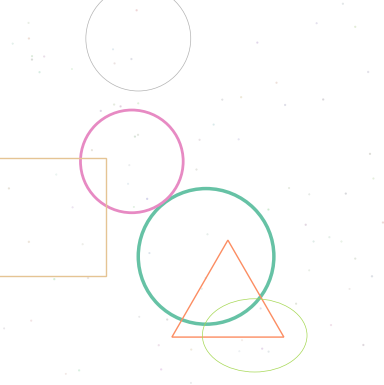[{"shape": "circle", "thickness": 2.5, "radius": 0.88, "center": [0.535, 0.334]}, {"shape": "triangle", "thickness": 1, "radius": 0.84, "center": [0.592, 0.208]}, {"shape": "circle", "thickness": 2, "radius": 0.67, "center": [0.342, 0.581]}, {"shape": "oval", "thickness": 0.5, "radius": 0.68, "center": [0.662, 0.129]}, {"shape": "square", "thickness": 1, "radius": 0.77, "center": [0.122, 0.436]}, {"shape": "circle", "thickness": 0.5, "radius": 0.68, "center": [0.359, 0.9]}]